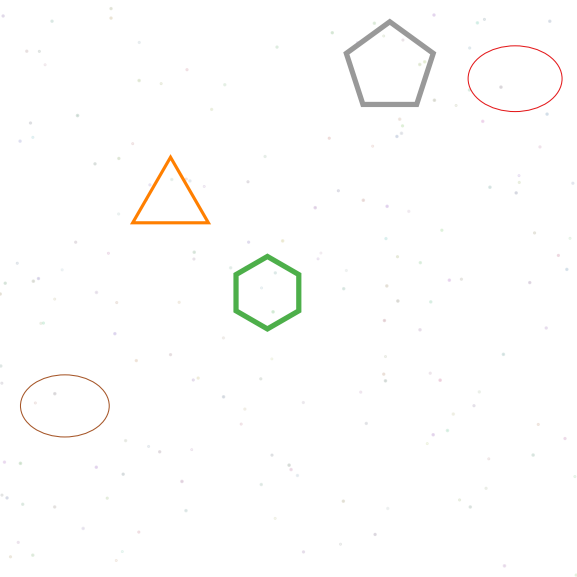[{"shape": "oval", "thickness": 0.5, "radius": 0.41, "center": [0.892, 0.863]}, {"shape": "hexagon", "thickness": 2.5, "radius": 0.31, "center": [0.463, 0.492]}, {"shape": "triangle", "thickness": 1.5, "radius": 0.38, "center": [0.295, 0.651]}, {"shape": "oval", "thickness": 0.5, "radius": 0.38, "center": [0.112, 0.296]}, {"shape": "pentagon", "thickness": 2.5, "radius": 0.4, "center": [0.675, 0.882]}]